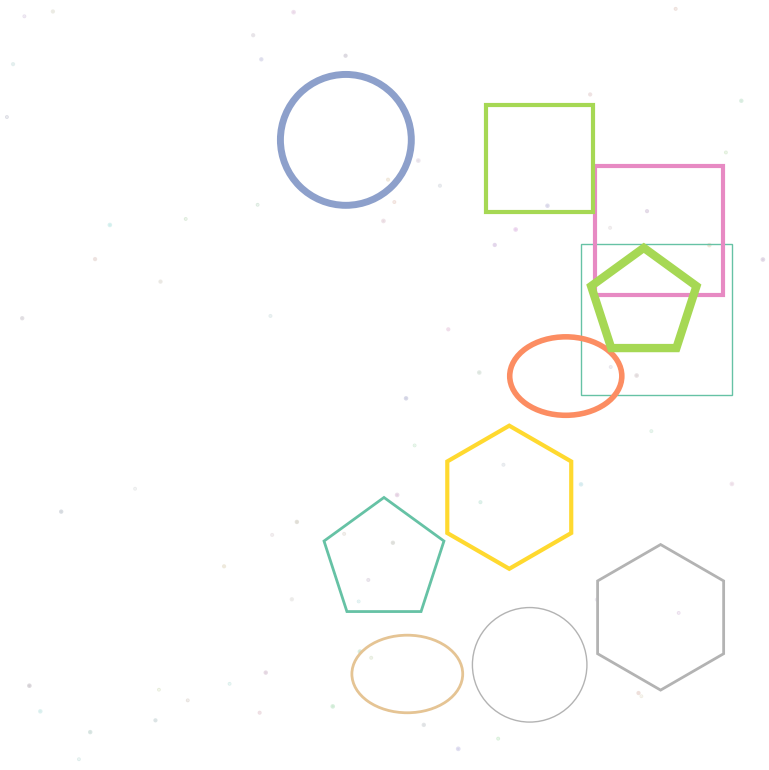[{"shape": "pentagon", "thickness": 1, "radius": 0.41, "center": [0.499, 0.272]}, {"shape": "square", "thickness": 0.5, "radius": 0.49, "center": [0.852, 0.585]}, {"shape": "oval", "thickness": 2, "radius": 0.36, "center": [0.735, 0.512]}, {"shape": "circle", "thickness": 2.5, "radius": 0.42, "center": [0.449, 0.818]}, {"shape": "square", "thickness": 1.5, "radius": 0.42, "center": [0.856, 0.701]}, {"shape": "pentagon", "thickness": 3, "radius": 0.36, "center": [0.836, 0.606]}, {"shape": "square", "thickness": 1.5, "radius": 0.35, "center": [0.7, 0.795]}, {"shape": "hexagon", "thickness": 1.5, "radius": 0.46, "center": [0.661, 0.354]}, {"shape": "oval", "thickness": 1, "radius": 0.36, "center": [0.529, 0.125]}, {"shape": "hexagon", "thickness": 1, "radius": 0.47, "center": [0.858, 0.198]}, {"shape": "circle", "thickness": 0.5, "radius": 0.37, "center": [0.688, 0.137]}]